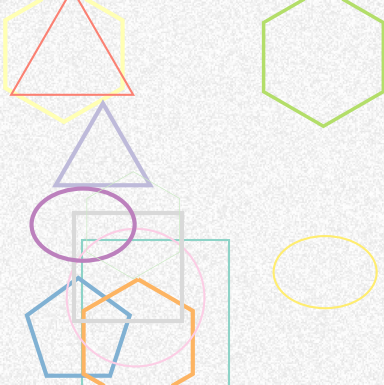[{"shape": "square", "thickness": 1.5, "radius": 0.95, "center": [0.404, 0.186]}, {"shape": "hexagon", "thickness": 3, "radius": 0.88, "center": [0.166, 0.859]}, {"shape": "triangle", "thickness": 3, "radius": 0.71, "center": [0.267, 0.59]}, {"shape": "triangle", "thickness": 1.5, "radius": 0.92, "center": [0.187, 0.845]}, {"shape": "pentagon", "thickness": 3, "radius": 0.7, "center": [0.203, 0.138]}, {"shape": "hexagon", "thickness": 3, "radius": 0.82, "center": [0.359, 0.111]}, {"shape": "hexagon", "thickness": 2.5, "radius": 0.9, "center": [0.84, 0.852]}, {"shape": "circle", "thickness": 1.5, "radius": 0.89, "center": [0.352, 0.227]}, {"shape": "square", "thickness": 3, "radius": 0.7, "center": [0.333, 0.306]}, {"shape": "oval", "thickness": 3, "radius": 0.67, "center": [0.216, 0.416]}, {"shape": "hexagon", "thickness": 0.5, "radius": 0.7, "center": [0.346, 0.415]}, {"shape": "oval", "thickness": 1.5, "radius": 0.67, "center": [0.845, 0.293]}]